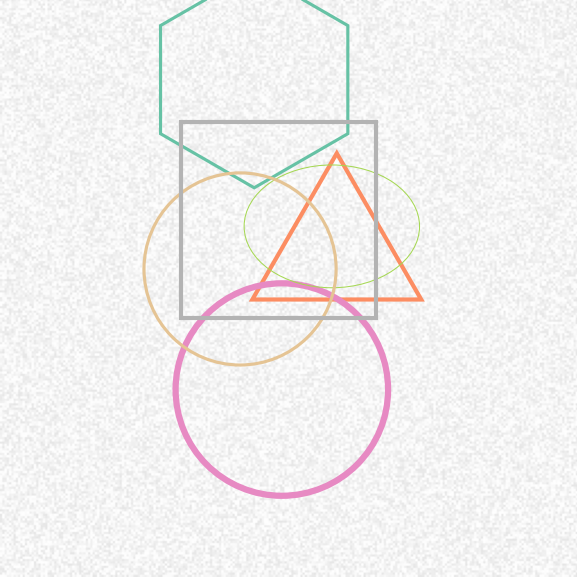[{"shape": "hexagon", "thickness": 1.5, "radius": 0.94, "center": [0.44, 0.861]}, {"shape": "triangle", "thickness": 2, "radius": 0.84, "center": [0.583, 0.565]}, {"shape": "circle", "thickness": 3, "radius": 0.92, "center": [0.488, 0.325]}, {"shape": "oval", "thickness": 0.5, "radius": 0.76, "center": [0.575, 0.607]}, {"shape": "circle", "thickness": 1.5, "radius": 0.83, "center": [0.416, 0.533]}, {"shape": "square", "thickness": 2, "radius": 0.85, "center": [0.482, 0.618]}]